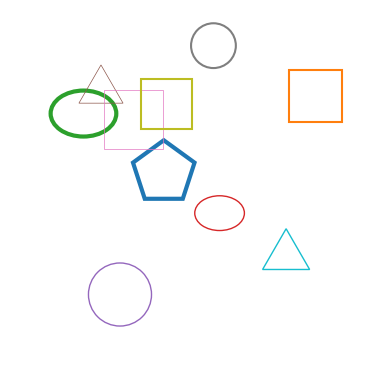[{"shape": "pentagon", "thickness": 3, "radius": 0.42, "center": [0.425, 0.552]}, {"shape": "square", "thickness": 1.5, "radius": 0.34, "center": [0.819, 0.751]}, {"shape": "oval", "thickness": 3, "radius": 0.43, "center": [0.217, 0.705]}, {"shape": "oval", "thickness": 1, "radius": 0.32, "center": [0.57, 0.446]}, {"shape": "circle", "thickness": 1, "radius": 0.41, "center": [0.312, 0.235]}, {"shape": "triangle", "thickness": 0.5, "radius": 0.33, "center": [0.262, 0.765]}, {"shape": "square", "thickness": 0.5, "radius": 0.38, "center": [0.347, 0.689]}, {"shape": "circle", "thickness": 1.5, "radius": 0.29, "center": [0.554, 0.881]}, {"shape": "square", "thickness": 1.5, "radius": 0.33, "center": [0.433, 0.73]}, {"shape": "triangle", "thickness": 1, "radius": 0.35, "center": [0.743, 0.335]}]